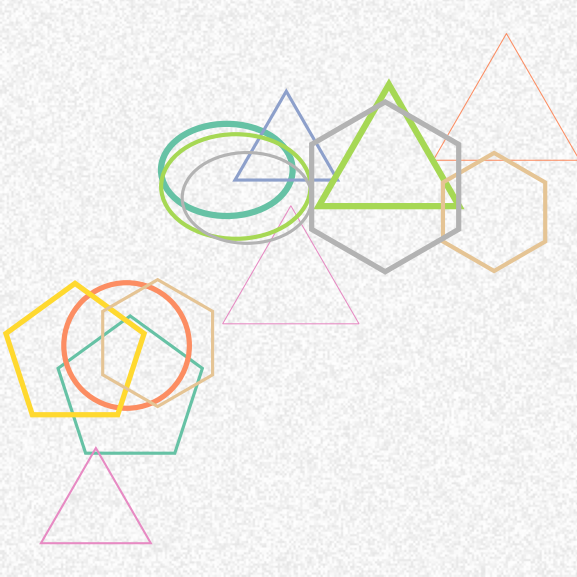[{"shape": "oval", "thickness": 3, "radius": 0.57, "center": [0.393, 0.705]}, {"shape": "pentagon", "thickness": 1.5, "radius": 0.66, "center": [0.225, 0.321]}, {"shape": "circle", "thickness": 2.5, "radius": 0.54, "center": [0.219, 0.401]}, {"shape": "triangle", "thickness": 0.5, "radius": 0.73, "center": [0.877, 0.795]}, {"shape": "triangle", "thickness": 1.5, "radius": 0.51, "center": [0.496, 0.739]}, {"shape": "triangle", "thickness": 0.5, "radius": 0.68, "center": [0.504, 0.507]}, {"shape": "triangle", "thickness": 1, "radius": 0.55, "center": [0.166, 0.113]}, {"shape": "oval", "thickness": 2, "radius": 0.65, "center": [0.408, 0.676]}, {"shape": "triangle", "thickness": 3, "radius": 0.7, "center": [0.673, 0.712]}, {"shape": "pentagon", "thickness": 2.5, "radius": 0.63, "center": [0.13, 0.383]}, {"shape": "hexagon", "thickness": 1.5, "radius": 0.55, "center": [0.273, 0.405]}, {"shape": "hexagon", "thickness": 2, "radius": 0.51, "center": [0.856, 0.632]}, {"shape": "hexagon", "thickness": 2.5, "radius": 0.74, "center": [0.667, 0.676]}, {"shape": "oval", "thickness": 1.5, "radius": 0.56, "center": [0.428, 0.656]}]